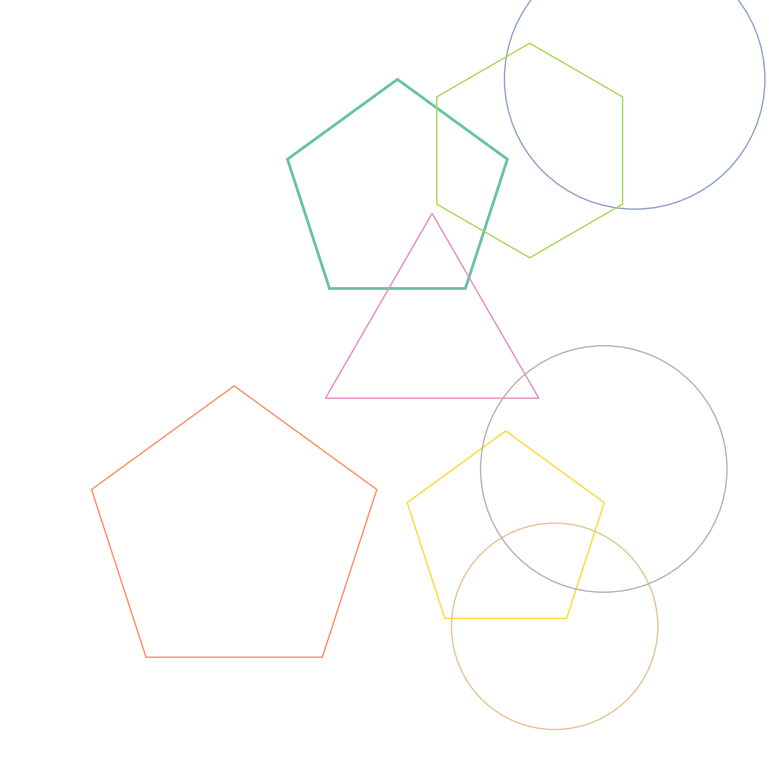[{"shape": "pentagon", "thickness": 1, "radius": 0.75, "center": [0.516, 0.747]}, {"shape": "pentagon", "thickness": 0.5, "radius": 0.97, "center": [0.304, 0.304]}, {"shape": "circle", "thickness": 0.5, "radius": 0.85, "center": [0.824, 0.898]}, {"shape": "triangle", "thickness": 0.5, "radius": 0.8, "center": [0.561, 0.563]}, {"shape": "hexagon", "thickness": 0.5, "radius": 0.7, "center": [0.688, 0.805]}, {"shape": "pentagon", "thickness": 0.5, "radius": 0.67, "center": [0.657, 0.306]}, {"shape": "circle", "thickness": 0.5, "radius": 0.67, "center": [0.72, 0.187]}, {"shape": "circle", "thickness": 0.5, "radius": 0.8, "center": [0.784, 0.391]}]